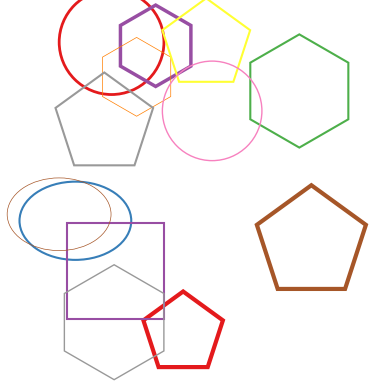[{"shape": "circle", "thickness": 2, "radius": 0.68, "center": [0.29, 0.891]}, {"shape": "pentagon", "thickness": 3, "radius": 0.54, "center": [0.476, 0.134]}, {"shape": "oval", "thickness": 1.5, "radius": 0.73, "center": [0.196, 0.427]}, {"shape": "hexagon", "thickness": 1.5, "radius": 0.74, "center": [0.777, 0.764]}, {"shape": "square", "thickness": 1.5, "radius": 0.63, "center": [0.3, 0.297]}, {"shape": "hexagon", "thickness": 2.5, "radius": 0.53, "center": [0.404, 0.881]}, {"shape": "hexagon", "thickness": 0.5, "radius": 0.51, "center": [0.355, 0.8]}, {"shape": "pentagon", "thickness": 1.5, "radius": 0.6, "center": [0.536, 0.885]}, {"shape": "oval", "thickness": 0.5, "radius": 0.67, "center": [0.154, 0.443]}, {"shape": "pentagon", "thickness": 3, "radius": 0.74, "center": [0.809, 0.37]}, {"shape": "circle", "thickness": 1, "radius": 0.65, "center": [0.551, 0.712]}, {"shape": "hexagon", "thickness": 1, "radius": 0.75, "center": [0.296, 0.163]}, {"shape": "pentagon", "thickness": 1.5, "radius": 0.67, "center": [0.271, 0.678]}]